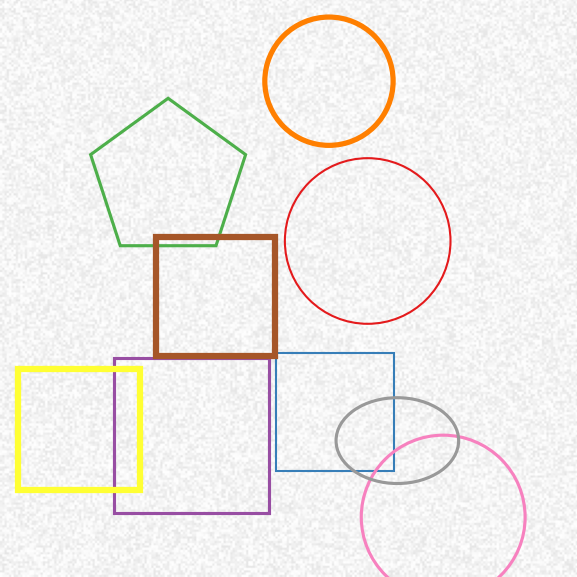[{"shape": "circle", "thickness": 1, "radius": 0.72, "center": [0.637, 0.582]}, {"shape": "square", "thickness": 1, "radius": 0.51, "center": [0.58, 0.285]}, {"shape": "pentagon", "thickness": 1.5, "radius": 0.71, "center": [0.291, 0.688]}, {"shape": "square", "thickness": 1.5, "radius": 0.67, "center": [0.331, 0.245]}, {"shape": "circle", "thickness": 2.5, "radius": 0.56, "center": [0.57, 0.859]}, {"shape": "square", "thickness": 3, "radius": 0.53, "center": [0.137, 0.256]}, {"shape": "square", "thickness": 3, "radius": 0.52, "center": [0.373, 0.486]}, {"shape": "circle", "thickness": 1.5, "radius": 0.71, "center": [0.767, 0.104]}, {"shape": "oval", "thickness": 1.5, "radius": 0.53, "center": [0.688, 0.236]}]